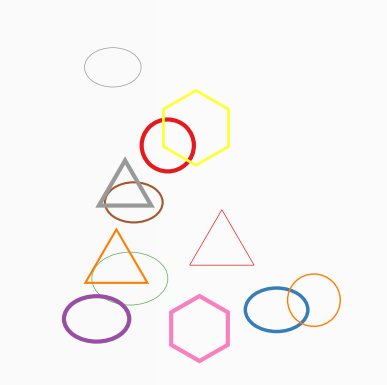[{"shape": "circle", "thickness": 3, "radius": 0.34, "center": [0.433, 0.622]}, {"shape": "triangle", "thickness": 0.5, "radius": 0.48, "center": [0.573, 0.359]}, {"shape": "oval", "thickness": 2.5, "radius": 0.4, "center": [0.714, 0.195]}, {"shape": "oval", "thickness": 0.5, "radius": 0.49, "center": [0.335, 0.276]}, {"shape": "oval", "thickness": 3, "radius": 0.42, "center": [0.249, 0.172]}, {"shape": "triangle", "thickness": 1.5, "radius": 0.46, "center": [0.3, 0.312]}, {"shape": "circle", "thickness": 1, "radius": 0.34, "center": [0.81, 0.22]}, {"shape": "hexagon", "thickness": 2, "radius": 0.49, "center": [0.506, 0.668]}, {"shape": "oval", "thickness": 1.5, "radius": 0.37, "center": [0.345, 0.474]}, {"shape": "hexagon", "thickness": 3, "radius": 0.42, "center": [0.515, 0.147]}, {"shape": "oval", "thickness": 0.5, "radius": 0.37, "center": [0.291, 0.825]}, {"shape": "triangle", "thickness": 3, "radius": 0.39, "center": [0.323, 0.505]}]